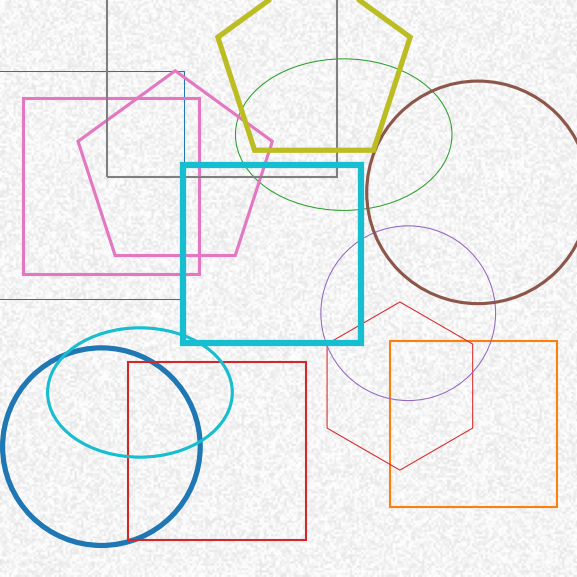[{"shape": "square", "thickness": 0.5, "radius": 0.99, "center": [0.12, 0.679]}, {"shape": "circle", "thickness": 2.5, "radius": 0.86, "center": [0.176, 0.226]}, {"shape": "square", "thickness": 1, "radius": 0.72, "center": [0.82, 0.265]}, {"shape": "oval", "thickness": 0.5, "radius": 0.94, "center": [0.595, 0.766]}, {"shape": "hexagon", "thickness": 0.5, "radius": 0.73, "center": [0.692, 0.331]}, {"shape": "square", "thickness": 1, "radius": 0.77, "center": [0.375, 0.219]}, {"shape": "circle", "thickness": 0.5, "radius": 0.76, "center": [0.707, 0.457]}, {"shape": "circle", "thickness": 1.5, "radius": 0.96, "center": [0.828, 0.666]}, {"shape": "pentagon", "thickness": 1.5, "radius": 0.88, "center": [0.303, 0.7]}, {"shape": "square", "thickness": 1.5, "radius": 0.76, "center": [0.193, 0.676]}, {"shape": "square", "thickness": 1, "radius": 1.0, "center": [0.384, 0.891]}, {"shape": "pentagon", "thickness": 2.5, "radius": 0.88, "center": [0.544, 0.881]}, {"shape": "oval", "thickness": 1.5, "radius": 0.8, "center": [0.242, 0.32]}, {"shape": "square", "thickness": 3, "radius": 0.77, "center": [0.471, 0.559]}]